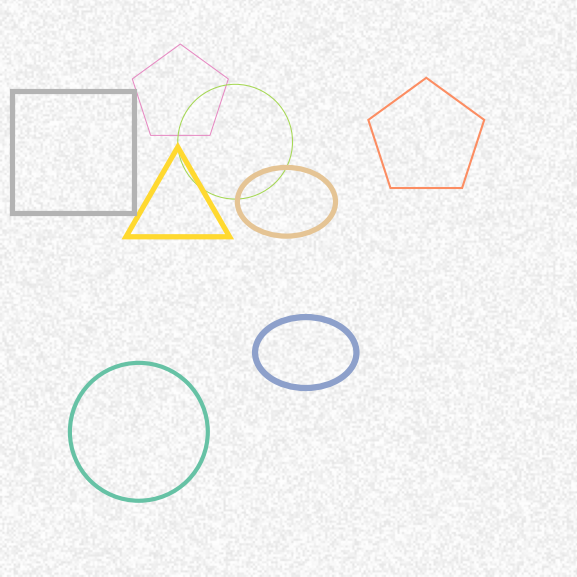[{"shape": "circle", "thickness": 2, "radius": 0.6, "center": [0.24, 0.251]}, {"shape": "pentagon", "thickness": 1, "radius": 0.53, "center": [0.738, 0.759]}, {"shape": "oval", "thickness": 3, "radius": 0.44, "center": [0.529, 0.389]}, {"shape": "pentagon", "thickness": 0.5, "radius": 0.44, "center": [0.312, 0.835]}, {"shape": "circle", "thickness": 0.5, "radius": 0.5, "center": [0.407, 0.754]}, {"shape": "triangle", "thickness": 2.5, "radius": 0.52, "center": [0.308, 0.641]}, {"shape": "oval", "thickness": 2.5, "radius": 0.42, "center": [0.496, 0.65]}, {"shape": "square", "thickness": 2.5, "radius": 0.53, "center": [0.127, 0.735]}]